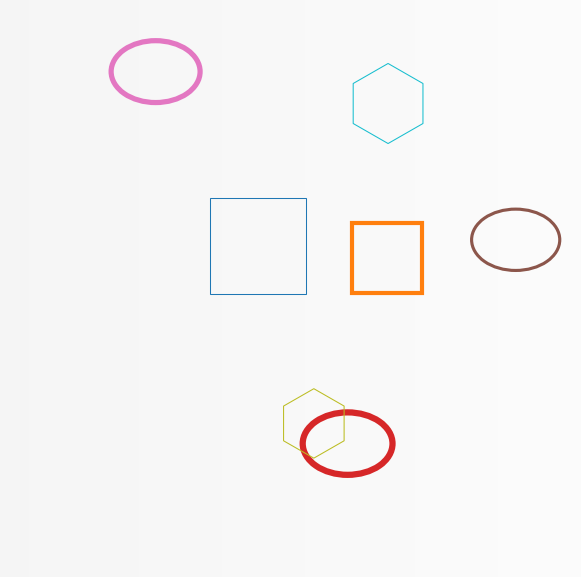[{"shape": "square", "thickness": 0.5, "radius": 0.42, "center": [0.444, 0.573]}, {"shape": "square", "thickness": 2, "radius": 0.3, "center": [0.666, 0.552]}, {"shape": "oval", "thickness": 3, "radius": 0.39, "center": [0.598, 0.231]}, {"shape": "oval", "thickness": 1.5, "radius": 0.38, "center": [0.887, 0.584]}, {"shape": "oval", "thickness": 2.5, "radius": 0.38, "center": [0.268, 0.875]}, {"shape": "hexagon", "thickness": 0.5, "radius": 0.3, "center": [0.54, 0.266]}, {"shape": "hexagon", "thickness": 0.5, "radius": 0.35, "center": [0.668, 0.82]}]